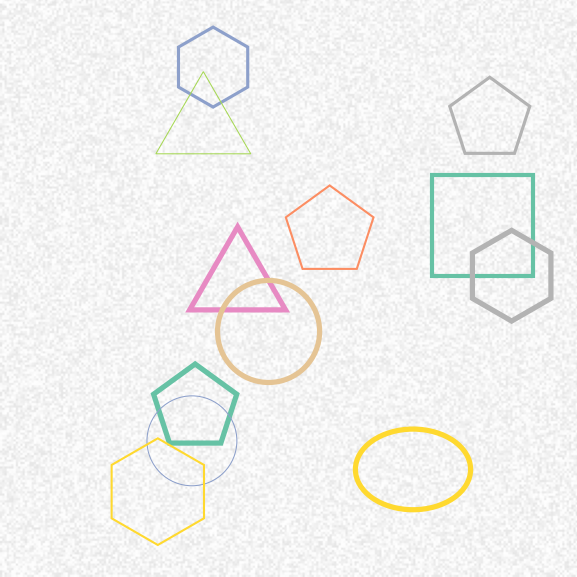[{"shape": "pentagon", "thickness": 2.5, "radius": 0.38, "center": [0.338, 0.293]}, {"shape": "square", "thickness": 2, "radius": 0.44, "center": [0.835, 0.609]}, {"shape": "pentagon", "thickness": 1, "radius": 0.4, "center": [0.571, 0.598]}, {"shape": "hexagon", "thickness": 1.5, "radius": 0.35, "center": [0.369, 0.883]}, {"shape": "circle", "thickness": 0.5, "radius": 0.39, "center": [0.332, 0.236]}, {"shape": "triangle", "thickness": 2.5, "radius": 0.48, "center": [0.411, 0.51]}, {"shape": "triangle", "thickness": 0.5, "radius": 0.47, "center": [0.352, 0.78]}, {"shape": "oval", "thickness": 2.5, "radius": 0.5, "center": [0.715, 0.186]}, {"shape": "hexagon", "thickness": 1, "radius": 0.46, "center": [0.273, 0.148]}, {"shape": "circle", "thickness": 2.5, "radius": 0.44, "center": [0.465, 0.425]}, {"shape": "pentagon", "thickness": 1.5, "radius": 0.36, "center": [0.848, 0.793]}, {"shape": "hexagon", "thickness": 2.5, "radius": 0.39, "center": [0.886, 0.522]}]